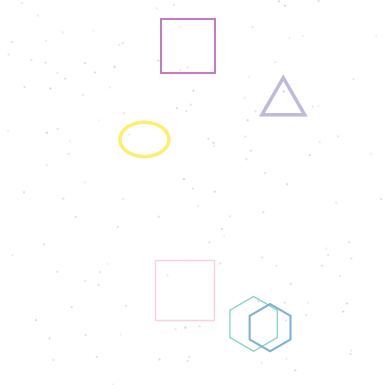[{"shape": "hexagon", "thickness": 1, "radius": 0.36, "center": [0.659, 0.159]}, {"shape": "triangle", "thickness": 2.5, "radius": 0.32, "center": [0.736, 0.734]}, {"shape": "hexagon", "thickness": 1.5, "radius": 0.31, "center": [0.702, 0.149]}, {"shape": "square", "thickness": 1, "radius": 0.39, "center": [0.48, 0.247]}, {"shape": "square", "thickness": 1.5, "radius": 0.35, "center": [0.489, 0.881]}, {"shape": "oval", "thickness": 2.5, "radius": 0.32, "center": [0.375, 0.638]}]